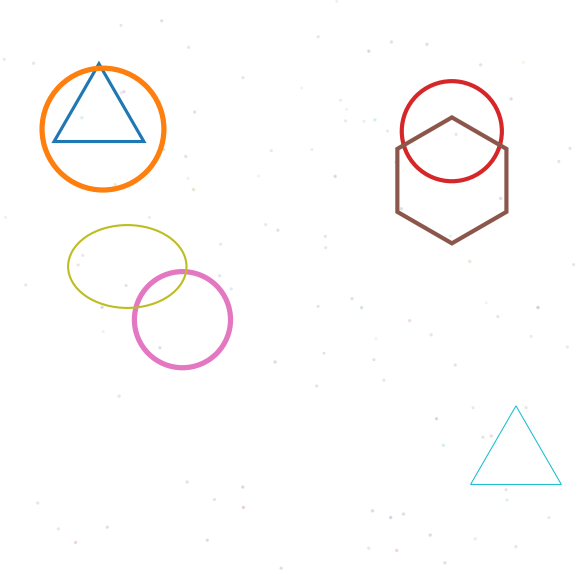[{"shape": "triangle", "thickness": 1.5, "radius": 0.45, "center": [0.171, 0.799]}, {"shape": "circle", "thickness": 2.5, "radius": 0.53, "center": [0.178, 0.776]}, {"shape": "circle", "thickness": 2, "radius": 0.43, "center": [0.782, 0.772]}, {"shape": "hexagon", "thickness": 2, "radius": 0.55, "center": [0.783, 0.687]}, {"shape": "circle", "thickness": 2.5, "radius": 0.42, "center": [0.316, 0.446]}, {"shape": "oval", "thickness": 1, "radius": 0.51, "center": [0.22, 0.538]}, {"shape": "triangle", "thickness": 0.5, "radius": 0.45, "center": [0.893, 0.206]}]